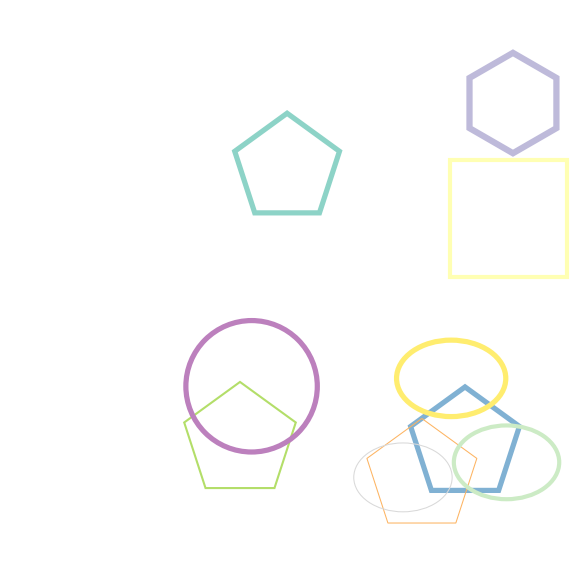[{"shape": "pentagon", "thickness": 2.5, "radius": 0.48, "center": [0.497, 0.708]}, {"shape": "square", "thickness": 2, "radius": 0.51, "center": [0.88, 0.621]}, {"shape": "hexagon", "thickness": 3, "radius": 0.43, "center": [0.888, 0.821]}, {"shape": "pentagon", "thickness": 2.5, "radius": 0.5, "center": [0.805, 0.23]}, {"shape": "pentagon", "thickness": 0.5, "radius": 0.5, "center": [0.731, 0.174]}, {"shape": "pentagon", "thickness": 1, "radius": 0.51, "center": [0.416, 0.236]}, {"shape": "oval", "thickness": 0.5, "radius": 0.43, "center": [0.698, 0.172]}, {"shape": "circle", "thickness": 2.5, "radius": 0.57, "center": [0.436, 0.33]}, {"shape": "oval", "thickness": 2, "radius": 0.46, "center": [0.877, 0.199]}, {"shape": "oval", "thickness": 2.5, "radius": 0.47, "center": [0.781, 0.344]}]